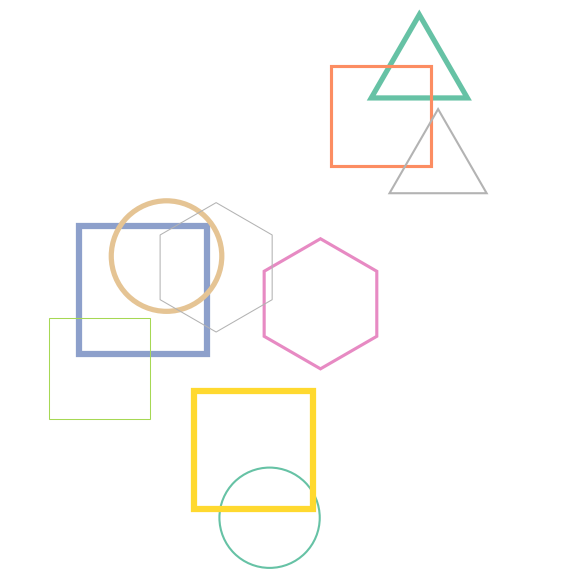[{"shape": "triangle", "thickness": 2.5, "radius": 0.48, "center": [0.726, 0.878]}, {"shape": "circle", "thickness": 1, "radius": 0.43, "center": [0.467, 0.103]}, {"shape": "square", "thickness": 1.5, "radius": 0.43, "center": [0.66, 0.798]}, {"shape": "square", "thickness": 3, "radius": 0.55, "center": [0.247, 0.496]}, {"shape": "hexagon", "thickness": 1.5, "radius": 0.56, "center": [0.555, 0.473]}, {"shape": "square", "thickness": 0.5, "radius": 0.44, "center": [0.172, 0.361]}, {"shape": "square", "thickness": 3, "radius": 0.51, "center": [0.439, 0.22]}, {"shape": "circle", "thickness": 2.5, "radius": 0.48, "center": [0.288, 0.556]}, {"shape": "hexagon", "thickness": 0.5, "radius": 0.56, "center": [0.374, 0.536]}, {"shape": "triangle", "thickness": 1, "radius": 0.49, "center": [0.759, 0.713]}]